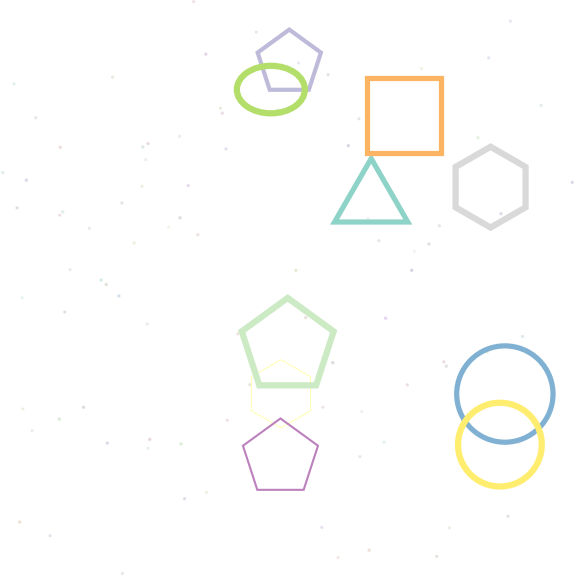[{"shape": "triangle", "thickness": 2.5, "radius": 0.37, "center": [0.643, 0.651]}, {"shape": "hexagon", "thickness": 0.5, "radius": 0.3, "center": [0.487, 0.317]}, {"shape": "pentagon", "thickness": 2, "radius": 0.29, "center": [0.501, 0.89]}, {"shape": "circle", "thickness": 2.5, "radius": 0.42, "center": [0.874, 0.317]}, {"shape": "square", "thickness": 2.5, "radius": 0.32, "center": [0.699, 0.799]}, {"shape": "oval", "thickness": 3, "radius": 0.29, "center": [0.469, 0.844]}, {"shape": "hexagon", "thickness": 3, "radius": 0.35, "center": [0.849, 0.675]}, {"shape": "pentagon", "thickness": 1, "radius": 0.34, "center": [0.486, 0.206]}, {"shape": "pentagon", "thickness": 3, "radius": 0.42, "center": [0.498, 0.4]}, {"shape": "circle", "thickness": 3, "radius": 0.36, "center": [0.866, 0.229]}]